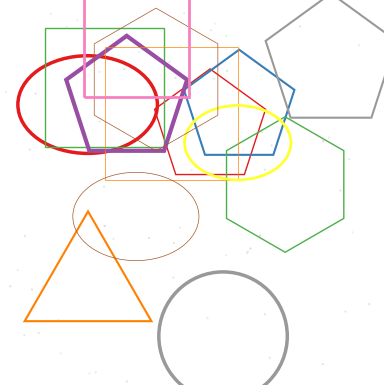[{"shape": "oval", "thickness": 2.5, "radius": 0.91, "center": [0.228, 0.728]}, {"shape": "pentagon", "thickness": 1, "radius": 0.76, "center": [0.546, 0.669]}, {"shape": "pentagon", "thickness": 1.5, "radius": 0.75, "center": [0.621, 0.72]}, {"shape": "square", "thickness": 1, "radius": 0.77, "center": [0.272, 0.773]}, {"shape": "hexagon", "thickness": 1, "radius": 0.88, "center": [0.741, 0.521]}, {"shape": "pentagon", "thickness": 3, "radius": 0.83, "center": [0.329, 0.742]}, {"shape": "triangle", "thickness": 1.5, "radius": 0.95, "center": [0.229, 0.261]}, {"shape": "square", "thickness": 0.5, "radius": 0.86, "center": [0.444, 0.704]}, {"shape": "oval", "thickness": 2, "radius": 0.69, "center": [0.618, 0.629]}, {"shape": "hexagon", "thickness": 0.5, "radius": 0.93, "center": [0.405, 0.794]}, {"shape": "oval", "thickness": 0.5, "radius": 0.82, "center": [0.353, 0.438]}, {"shape": "square", "thickness": 2, "radius": 0.68, "center": [0.355, 0.884]}, {"shape": "circle", "thickness": 2.5, "radius": 0.83, "center": [0.579, 0.127]}, {"shape": "pentagon", "thickness": 1.5, "radius": 0.89, "center": [0.86, 0.839]}]